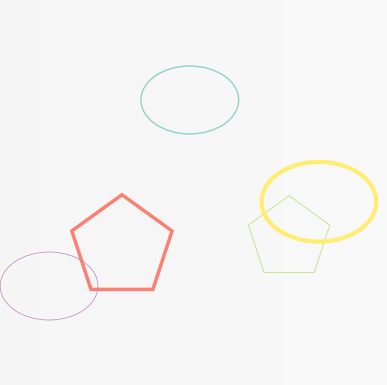[{"shape": "oval", "thickness": 1, "radius": 0.63, "center": [0.49, 0.74]}, {"shape": "pentagon", "thickness": 2.5, "radius": 0.68, "center": [0.315, 0.358]}, {"shape": "pentagon", "thickness": 0.5, "radius": 0.55, "center": [0.746, 0.381]}, {"shape": "oval", "thickness": 0.5, "radius": 0.63, "center": [0.127, 0.257]}, {"shape": "oval", "thickness": 3, "radius": 0.74, "center": [0.823, 0.476]}]